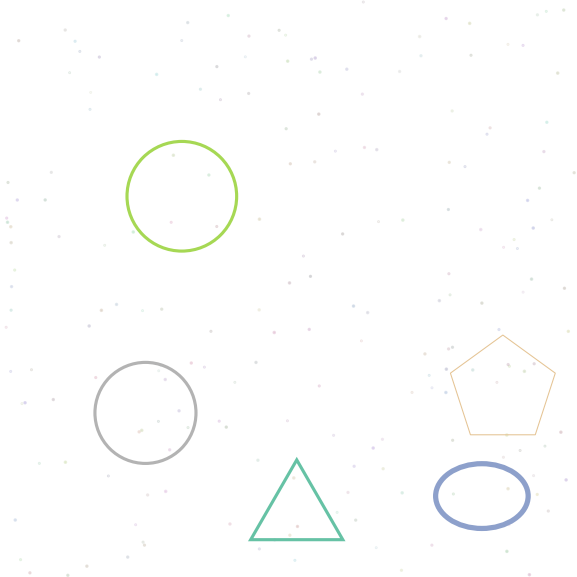[{"shape": "triangle", "thickness": 1.5, "radius": 0.46, "center": [0.514, 0.111]}, {"shape": "oval", "thickness": 2.5, "radius": 0.4, "center": [0.834, 0.14]}, {"shape": "circle", "thickness": 1.5, "radius": 0.47, "center": [0.315, 0.659]}, {"shape": "pentagon", "thickness": 0.5, "radius": 0.48, "center": [0.871, 0.323]}, {"shape": "circle", "thickness": 1.5, "radius": 0.44, "center": [0.252, 0.284]}]